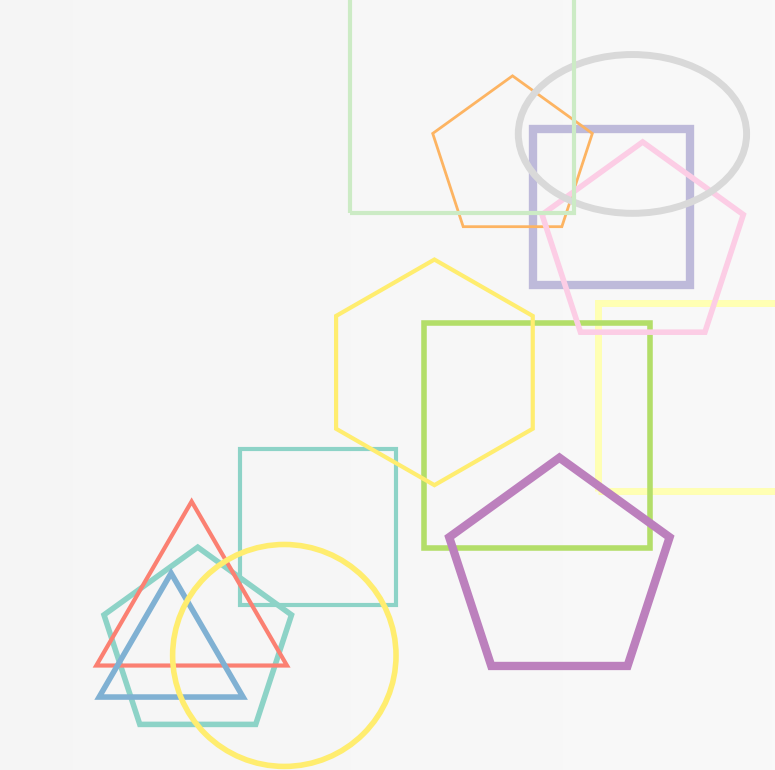[{"shape": "square", "thickness": 1.5, "radius": 0.5, "center": [0.41, 0.316]}, {"shape": "pentagon", "thickness": 2, "radius": 0.64, "center": [0.255, 0.162]}, {"shape": "square", "thickness": 2.5, "radius": 0.61, "center": [0.895, 0.484]}, {"shape": "square", "thickness": 3, "radius": 0.5, "center": [0.789, 0.731]}, {"shape": "triangle", "thickness": 1.5, "radius": 0.71, "center": [0.247, 0.207]}, {"shape": "triangle", "thickness": 2, "radius": 0.54, "center": [0.221, 0.148]}, {"shape": "pentagon", "thickness": 1, "radius": 0.54, "center": [0.661, 0.793]}, {"shape": "square", "thickness": 2, "radius": 0.73, "center": [0.693, 0.435]}, {"shape": "pentagon", "thickness": 2, "radius": 0.68, "center": [0.829, 0.679]}, {"shape": "oval", "thickness": 2.5, "radius": 0.74, "center": [0.816, 0.826]}, {"shape": "pentagon", "thickness": 3, "radius": 0.75, "center": [0.722, 0.256]}, {"shape": "square", "thickness": 1.5, "radius": 0.72, "center": [0.596, 0.868]}, {"shape": "circle", "thickness": 2, "radius": 0.72, "center": [0.367, 0.149]}, {"shape": "hexagon", "thickness": 1.5, "radius": 0.73, "center": [0.561, 0.516]}]